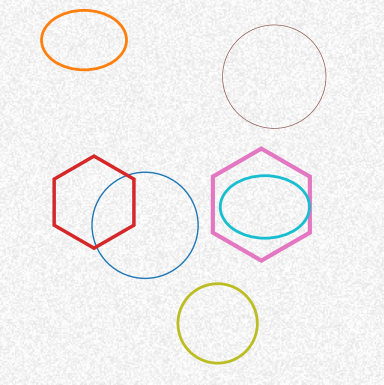[{"shape": "circle", "thickness": 1, "radius": 0.69, "center": [0.377, 0.415]}, {"shape": "oval", "thickness": 2, "radius": 0.55, "center": [0.218, 0.896]}, {"shape": "hexagon", "thickness": 2.5, "radius": 0.6, "center": [0.244, 0.475]}, {"shape": "circle", "thickness": 0.5, "radius": 0.67, "center": [0.712, 0.801]}, {"shape": "hexagon", "thickness": 3, "radius": 0.73, "center": [0.679, 0.469]}, {"shape": "circle", "thickness": 2, "radius": 0.52, "center": [0.565, 0.16]}, {"shape": "oval", "thickness": 2, "radius": 0.58, "center": [0.688, 0.462]}]